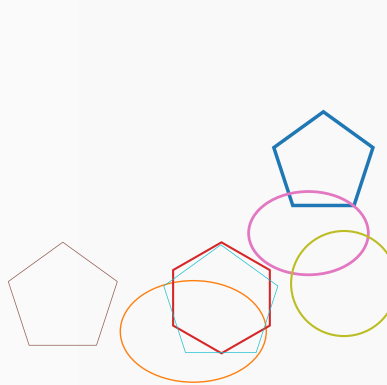[{"shape": "pentagon", "thickness": 2.5, "radius": 0.67, "center": [0.835, 0.575]}, {"shape": "oval", "thickness": 1, "radius": 0.94, "center": [0.499, 0.139]}, {"shape": "hexagon", "thickness": 1.5, "radius": 0.72, "center": [0.572, 0.226]}, {"shape": "pentagon", "thickness": 0.5, "radius": 0.74, "center": [0.162, 0.223]}, {"shape": "oval", "thickness": 2, "radius": 0.77, "center": [0.796, 0.394]}, {"shape": "circle", "thickness": 1.5, "radius": 0.68, "center": [0.888, 0.264]}, {"shape": "pentagon", "thickness": 0.5, "radius": 0.77, "center": [0.57, 0.209]}]